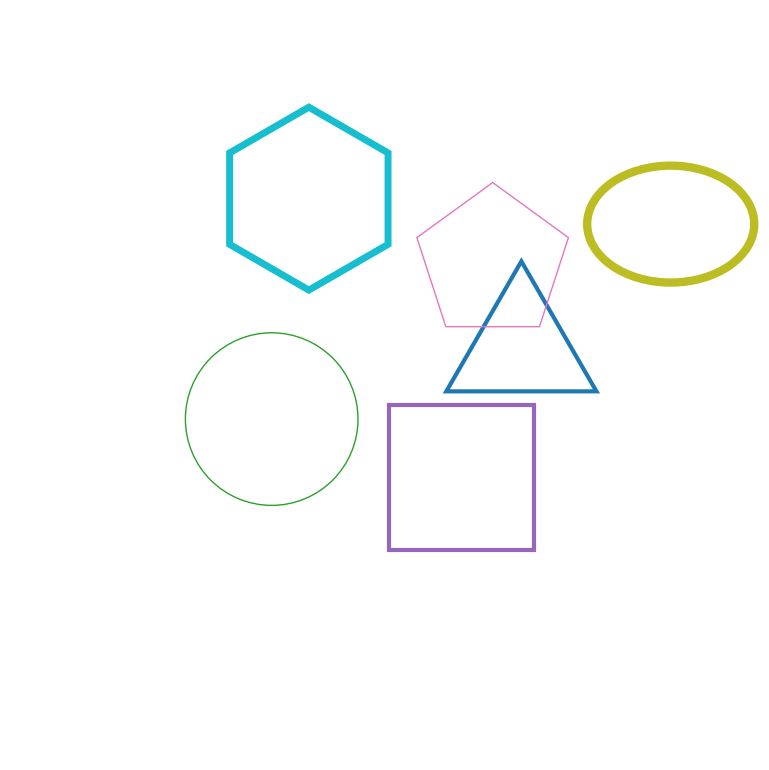[{"shape": "triangle", "thickness": 1.5, "radius": 0.56, "center": [0.677, 0.548]}, {"shape": "circle", "thickness": 0.5, "radius": 0.56, "center": [0.353, 0.456]}, {"shape": "square", "thickness": 1.5, "radius": 0.47, "center": [0.599, 0.38]}, {"shape": "pentagon", "thickness": 0.5, "radius": 0.52, "center": [0.64, 0.659]}, {"shape": "oval", "thickness": 3, "radius": 0.54, "center": [0.871, 0.709]}, {"shape": "hexagon", "thickness": 2.5, "radius": 0.59, "center": [0.401, 0.742]}]